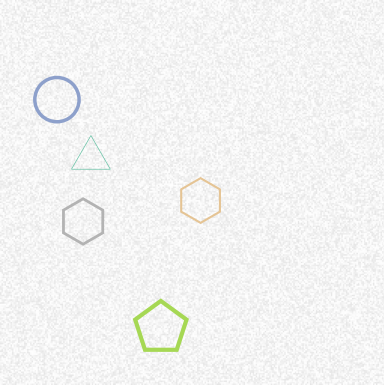[{"shape": "triangle", "thickness": 0.5, "radius": 0.29, "center": [0.236, 0.59]}, {"shape": "circle", "thickness": 2.5, "radius": 0.29, "center": [0.148, 0.741]}, {"shape": "pentagon", "thickness": 3, "radius": 0.35, "center": [0.418, 0.148]}, {"shape": "hexagon", "thickness": 1.5, "radius": 0.29, "center": [0.521, 0.479]}, {"shape": "hexagon", "thickness": 2, "radius": 0.29, "center": [0.216, 0.425]}]